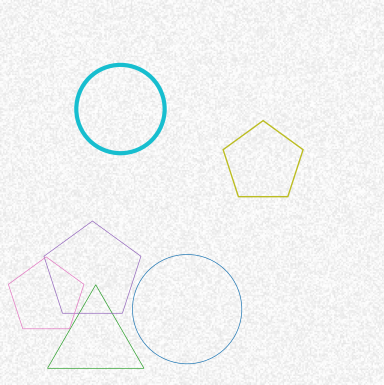[{"shape": "circle", "thickness": 0.5, "radius": 0.71, "center": [0.486, 0.197]}, {"shape": "triangle", "thickness": 0.5, "radius": 0.72, "center": [0.249, 0.116]}, {"shape": "pentagon", "thickness": 0.5, "radius": 0.66, "center": [0.24, 0.293]}, {"shape": "pentagon", "thickness": 0.5, "radius": 0.52, "center": [0.12, 0.23]}, {"shape": "pentagon", "thickness": 1, "radius": 0.55, "center": [0.683, 0.577]}, {"shape": "circle", "thickness": 3, "radius": 0.57, "center": [0.313, 0.717]}]